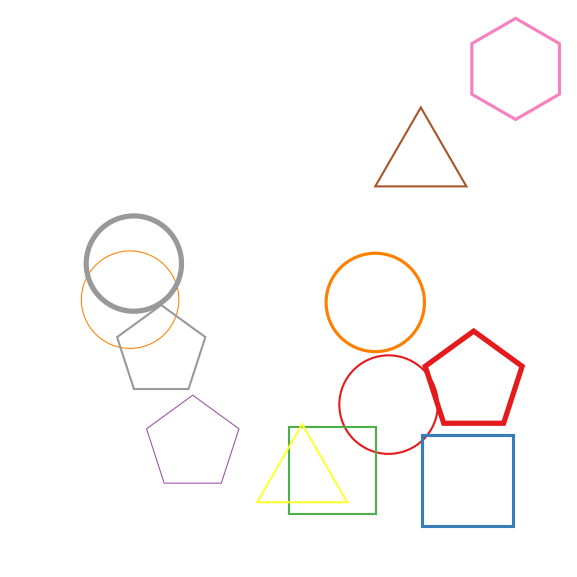[{"shape": "pentagon", "thickness": 2.5, "radius": 0.44, "center": [0.82, 0.338]}, {"shape": "circle", "thickness": 1, "radius": 0.43, "center": [0.673, 0.299]}, {"shape": "square", "thickness": 1.5, "radius": 0.39, "center": [0.81, 0.167]}, {"shape": "square", "thickness": 1, "radius": 0.38, "center": [0.576, 0.184]}, {"shape": "pentagon", "thickness": 0.5, "radius": 0.42, "center": [0.334, 0.231]}, {"shape": "circle", "thickness": 0.5, "radius": 0.42, "center": [0.225, 0.48]}, {"shape": "circle", "thickness": 1.5, "radius": 0.43, "center": [0.65, 0.475]}, {"shape": "triangle", "thickness": 1, "radius": 0.45, "center": [0.523, 0.174]}, {"shape": "triangle", "thickness": 1, "radius": 0.46, "center": [0.729, 0.722]}, {"shape": "hexagon", "thickness": 1.5, "radius": 0.44, "center": [0.893, 0.88]}, {"shape": "pentagon", "thickness": 1, "radius": 0.4, "center": [0.279, 0.391]}, {"shape": "circle", "thickness": 2.5, "radius": 0.41, "center": [0.232, 0.543]}]